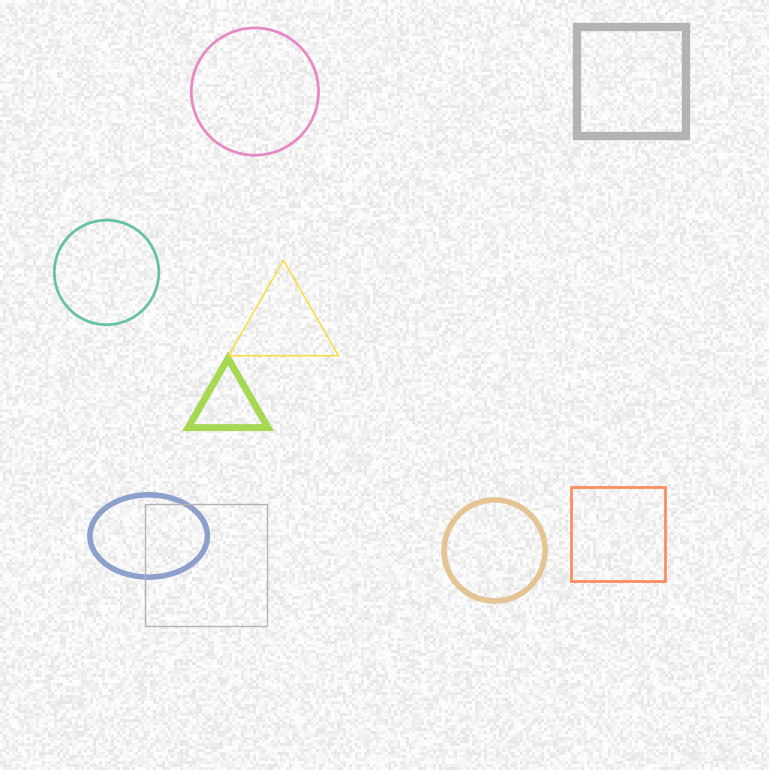[{"shape": "circle", "thickness": 1, "radius": 0.34, "center": [0.138, 0.646]}, {"shape": "square", "thickness": 1, "radius": 0.31, "center": [0.803, 0.307]}, {"shape": "oval", "thickness": 2, "radius": 0.38, "center": [0.193, 0.304]}, {"shape": "circle", "thickness": 1, "radius": 0.41, "center": [0.331, 0.881]}, {"shape": "triangle", "thickness": 2.5, "radius": 0.3, "center": [0.296, 0.475]}, {"shape": "triangle", "thickness": 0.5, "radius": 0.41, "center": [0.368, 0.579]}, {"shape": "circle", "thickness": 2, "radius": 0.33, "center": [0.642, 0.285]}, {"shape": "square", "thickness": 0.5, "radius": 0.4, "center": [0.267, 0.266]}, {"shape": "square", "thickness": 3, "radius": 0.35, "center": [0.82, 0.895]}]